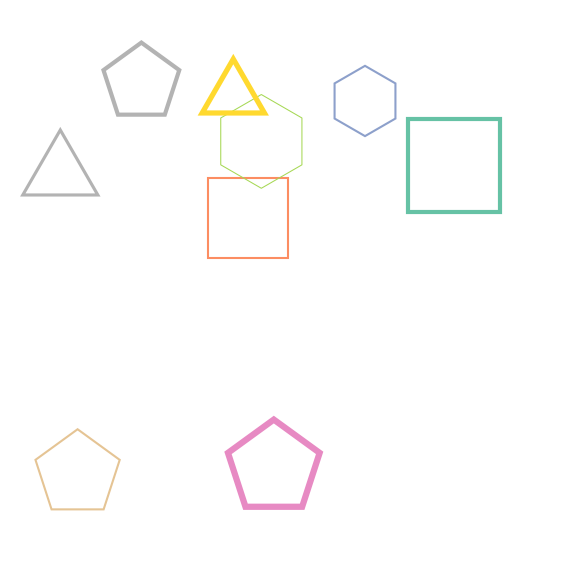[{"shape": "square", "thickness": 2, "radius": 0.4, "center": [0.786, 0.712]}, {"shape": "square", "thickness": 1, "radius": 0.35, "center": [0.429, 0.622]}, {"shape": "hexagon", "thickness": 1, "radius": 0.3, "center": [0.632, 0.824]}, {"shape": "pentagon", "thickness": 3, "radius": 0.42, "center": [0.474, 0.189]}, {"shape": "hexagon", "thickness": 0.5, "radius": 0.41, "center": [0.453, 0.754]}, {"shape": "triangle", "thickness": 2.5, "radius": 0.31, "center": [0.404, 0.835]}, {"shape": "pentagon", "thickness": 1, "radius": 0.38, "center": [0.134, 0.179]}, {"shape": "triangle", "thickness": 1.5, "radius": 0.38, "center": [0.104, 0.699]}, {"shape": "pentagon", "thickness": 2, "radius": 0.34, "center": [0.245, 0.856]}]